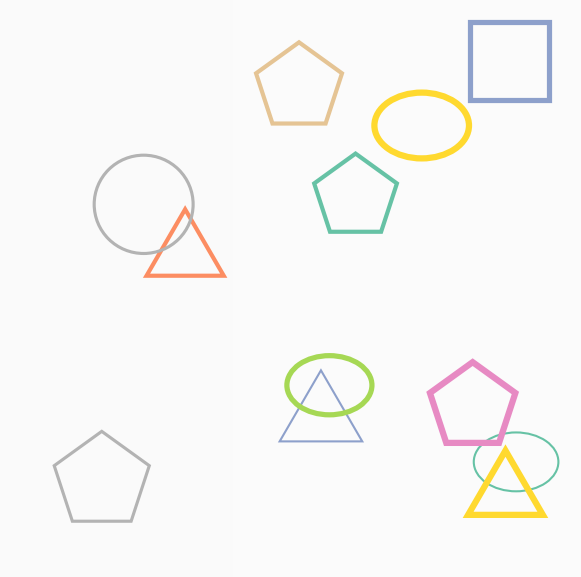[{"shape": "pentagon", "thickness": 2, "radius": 0.37, "center": [0.612, 0.658]}, {"shape": "oval", "thickness": 1, "radius": 0.36, "center": [0.888, 0.199]}, {"shape": "triangle", "thickness": 2, "radius": 0.38, "center": [0.319, 0.56]}, {"shape": "triangle", "thickness": 1, "radius": 0.41, "center": [0.552, 0.276]}, {"shape": "square", "thickness": 2.5, "radius": 0.34, "center": [0.877, 0.894]}, {"shape": "pentagon", "thickness": 3, "radius": 0.39, "center": [0.813, 0.295]}, {"shape": "oval", "thickness": 2.5, "radius": 0.37, "center": [0.567, 0.332]}, {"shape": "oval", "thickness": 3, "radius": 0.41, "center": [0.725, 0.782]}, {"shape": "triangle", "thickness": 3, "radius": 0.37, "center": [0.87, 0.145]}, {"shape": "pentagon", "thickness": 2, "radius": 0.39, "center": [0.514, 0.848]}, {"shape": "circle", "thickness": 1.5, "radius": 0.43, "center": [0.247, 0.645]}, {"shape": "pentagon", "thickness": 1.5, "radius": 0.43, "center": [0.175, 0.166]}]